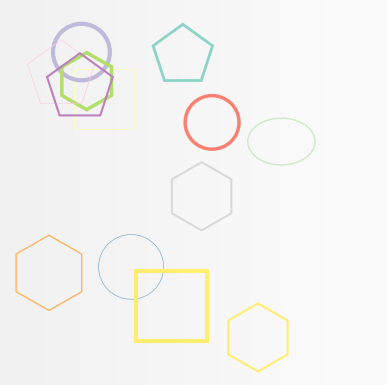[{"shape": "pentagon", "thickness": 2, "radius": 0.4, "center": [0.472, 0.856]}, {"shape": "square", "thickness": 0.5, "radius": 0.39, "center": [0.268, 0.743]}, {"shape": "circle", "thickness": 3, "radius": 0.37, "center": [0.21, 0.865]}, {"shape": "circle", "thickness": 2.5, "radius": 0.35, "center": [0.547, 0.682]}, {"shape": "circle", "thickness": 0.5, "radius": 0.42, "center": [0.338, 0.307]}, {"shape": "hexagon", "thickness": 1, "radius": 0.49, "center": [0.126, 0.291]}, {"shape": "hexagon", "thickness": 2.5, "radius": 0.37, "center": [0.224, 0.789]}, {"shape": "pentagon", "thickness": 0.5, "radius": 0.46, "center": [0.158, 0.805]}, {"shape": "hexagon", "thickness": 1.5, "radius": 0.44, "center": [0.52, 0.49]}, {"shape": "pentagon", "thickness": 1.5, "radius": 0.45, "center": [0.206, 0.772]}, {"shape": "oval", "thickness": 1, "radius": 0.43, "center": [0.726, 0.632]}, {"shape": "square", "thickness": 3, "radius": 0.46, "center": [0.442, 0.204]}, {"shape": "hexagon", "thickness": 1.5, "radius": 0.44, "center": [0.666, 0.124]}]